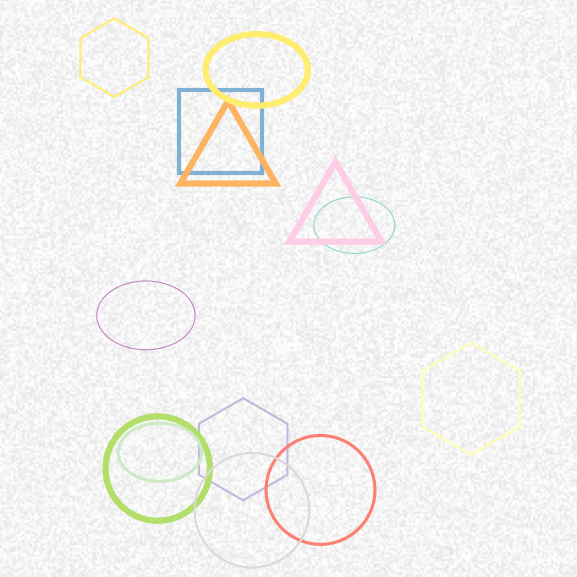[{"shape": "oval", "thickness": 0.5, "radius": 0.35, "center": [0.614, 0.609]}, {"shape": "hexagon", "thickness": 1, "radius": 0.49, "center": [0.816, 0.309]}, {"shape": "hexagon", "thickness": 1, "radius": 0.44, "center": [0.421, 0.221]}, {"shape": "circle", "thickness": 1.5, "radius": 0.47, "center": [0.555, 0.151]}, {"shape": "square", "thickness": 2, "radius": 0.36, "center": [0.382, 0.771]}, {"shape": "triangle", "thickness": 3, "radius": 0.48, "center": [0.395, 0.729]}, {"shape": "circle", "thickness": 3, "radius": 0.45, "center": [0.273, 0.188]}, {"shape": "triangle", "thickness": 3, "radius": 0.46, "center": [0.581, 0.627]}, {"shape": "circle", "thickness": 1, "radius": 0.5, "center": [0.436, 0.116]}, {"shape": "oval", "thickness": 0.5, "radius": 0.43, "center": [0.253, 0.453]}, {"shape": "oval", "thickness": 1.5, "radius": 0.36, "center": [0.277, 0.216]}, {"shape": "hexagon", "thickness": 1, "radius": 0.34, "center": [0.198, 0.899]}, {"shape": "oval", "thickness": 3, "radius": 0.44, "center": [0.445, 0.878]}]